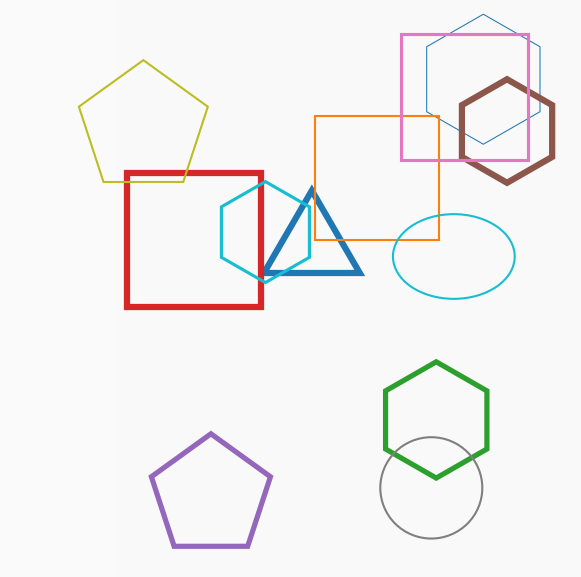[{"shape": "hexagon", "thickness": 0.5, "radius": 0.56, "center": [0.832, 0.862]}, {"shape": "triangle", "thickness": 3, "radius": 0.48, "center": [0.537, 0.574]}, {"shape": "square", "thickness": 1, "radius": 0.54, "center": [0.649, 0.691]}, {"shape": "hexagon", "thickness": 2.5, "radius": 0.5, "center": [0.751, 0.272]}, {"shape": "square", "thickness": 3, "radius": 0.58, "center": [0.335, 0.583]}, {"shape": "pentagon", "thickness": 2.5, "radius": 0.54, "center": [0.363, 0.14]}, {"shape": "hexagon", "thickness": 3, "radius": 0.45, "center": [0.872, 0.772]}, {"shape": "square", "thickness": 1.5, "radius": 0.55, "center": [0.8, 0.83]}, {"shape": "circle", "thickness": 1, "radius": 0.44, "center": [0.742, 0.154]}, {"shape": "pentagon", "thickness": 1, "radius": 0.58, "center": [0.247, 0.778]}, {"shape": "hexagon", "thickness": 1.5, "radius": 0.44, "center": [0.457, 0.597]}, {"shape": "oval", "thickness": 1, "radius": 0.52, "center": [0.781, 0.555]}]